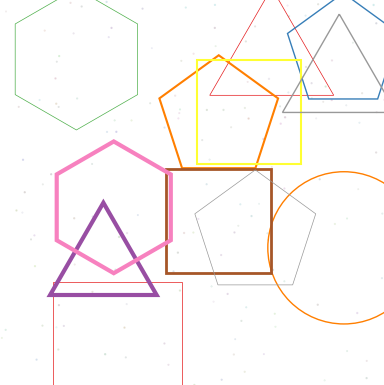[{"shape": "triangle", "thickness": 0.5, "radius": 0.93, "center": [0.706, 0.845]}, {"shape": "square", "thickness": 0.5, "radius": 0.83, "center": [0.305, 0.102]}, {"shape": "pentagon", "thickness": 1, "radius": 0.76, "center": [0.891, 0.866]}, {"shape": "hexagon", "thickness": 0.5, "radius": 0.92, "center": [0.198, 0.846]}, {"shape": "triangle", "thickness": 3, "radius": 0.8, "center": [0.268, 0.314]}, {"shape": "pentagon", "thickness": 1.5, "radius": 0.81, "center": [0.568, 0.694]}, {"shape": "circle", "thickness": 1, "radius": 0.99, "center": [0.893, 0.356]}, {"shape": "square", "thickness": 1.5, "radius": 0.67, "center": [0.646, 0.709]}, {"shape": "square", "thickness": 2, "radius": 0.68, "center": [0.568, 0.426]}, {"shape": "hexagon", "thickness": 3, "radius": 0.86, "center": [0.295, 0.462]}, {"shape": "pentagon", "thickness": 0.5, "radius": 0.83, "center": [0.663, 0.394]}, {"shape": "triangle", "thickness": 1, "radius": 0.85, "center": [0.881, 0.793]}]